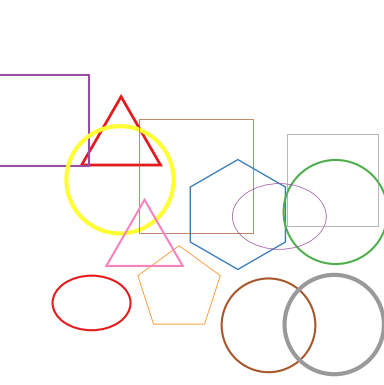[{"shape": "triangle", "thickness": 2, "radius": 0.59, "center": [0.315, 0.631]}, {"shape": "oval", "thickness": 1.5, "radius": 0.51, "center": [0.238, 0.213]}, {"shape": "hexagon", "thickness": 1, "radius": 0.71, "center": [0.618, 0.443]}, {"shape": "circle", "thickness": 1.5, "radius": 0.68, "center": [0.872, 0.449]}, {"shape": "square", "thickness": 1.5, "radius": 0.58, "center": [0.113, 0.687]}, {"shape": "oval", "thickness": 0.5, "radius": 0.61, "center": [0.726, 0.438]}, {"shape": "pentagon", "thickness": 0.5, "radius": 0.56, "center": [0.465, 0.249]}, {"shape": "circle", "thickness": 3, "radius": 0.7, "center": [0.312, 0.533]}, {"shape": "square", "thickness": 0.5, "radius": 0.74, "center": [0.509, 0.543]}, {"shape": "circle", "thickness": 1.5, "radius": 0.61, "center": [0.697, 0.155]}, {"shape": "triangle", "thickness": 1.5, "radius": 0.57, "center": [0.375, 0.367]}, {"shape": "circle", "thickness": 3, "radius": 0.65, "center": [0.868, 0.157]}, {"shape": "square", "thickness": 0.5, "radius": 0.59, "center": [0.864, 0.533]}]